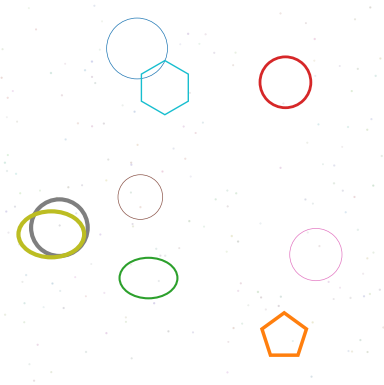[{"shape": "circle", "thickness": 0.5, "radius": 0.4, "center": [0.356, 0.874]}, {"shape": "pentagon", "thickness": 2.5, "radius": 0.3, "center": [0.738, 0.127]}, {"shape": "oval", "thickness": 1.5, "radius": 0.38, "center": [0.386, 0.278]}, {"shape": "circle", "thickness": 2, "radius": 0.33, "center": [0.741, 0.786]}, {"shape": "circle", "thickness": 0.5, "radius": 0.29, "center": [0.365, 0.488]}, {"shape": "circle", "thickness": 0.5, "radius": 0.34, "center": [0.82, 0.339]}, {"shape": "circle", "thickness": 3, "radius": 0.37, "center": [0.154, 0.409]}, {"shape": "oval", "thickness": 3, "radius": 0.43, "center": [0.133, 0.391]}, {"shape": "hexagon", "thickness": 1, "radius": 0.35, "center": [0.428, 0.772]}]